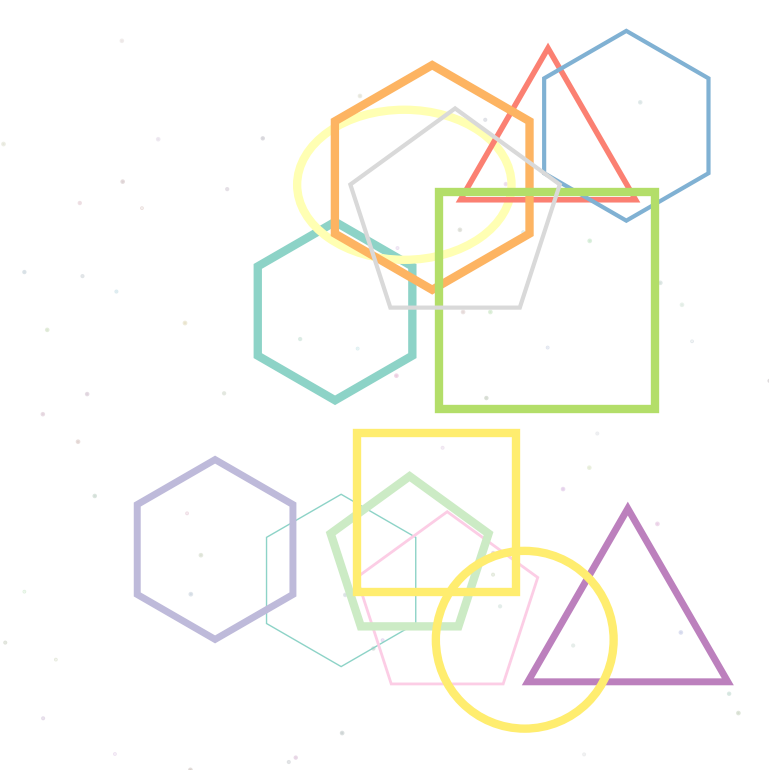[{"shape": "hexagon", "thickness": 3, "radius": 0.58, "center": [0.435, 0.596]}, {"shape": "hexagon", "thickness": 0.5, "radius": 0.56, "center": [0.443, 0.246]}, {"shape": "oval", "thickness": 3, "radius": 0.7, "center": [0.525, 0.76]}, {"shape": "hexagon", "thickness": 2.5, "radius": 0.58, "center": [0.279, 0.286]}, {"shape": "triangle", "thickness": 2, "radius": 0.66, "center": [0.712, 0.806]}, {"shape": "hexagon", "thickness": 1.5, "radius": 0.62, "center": [0.813, 0.837]}, {"shape": "hexagon", "thickness": 3, "radius": 0.73, "center": [0.561, 0.77]}, {"shape": "square", "thickness": 3, "radius": 0.7, "center": [0.71, 0.61]}, {"shape": "pentagon", "thickness": 1, "radius": 0.62, "center": [0.581, 0.212]}, {"shape": "pentagon", "thickness": 1.5, "radius": 0.72, "center": [0.591, 0.716]}, {"shape": "triangle", "thickness": 2.5, "radius": 0.75, "center": [0.815, 0.19]}, {"shape": "pentagon", "thickness": 3, "radius": 0.54, "center": [0.532, 0.274]}, {"shape": "square", "thickness": 3, "radius": 0.52, "center": [0.567, 0.334]}, {"shape": "circle", "thickness": 3, "radius": 0.58, "center": [0.681, 0.169]}]